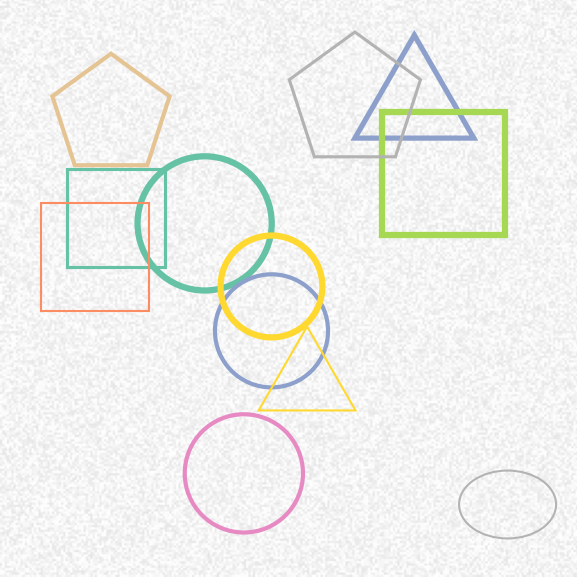[{"shape": "circle", "thickness": 3, "radius": 0.58, "center": [0.354, 0.612]}, {"shape": "square", "thickness": 1.5, "radius": 0.43, "center": [0.2, 0.622]}, {"shape": "square", "thickness": 1, "radius": 0.47, "center": [0.165, 0.554]}, {"shape": "circle", "thickness": 2, "radius": 0.49, "center": [0.47, 0.426]}, {"shape": "triangle", "thickness": 2.5, "radius": 0.59, "center": [0.717, 0.819]}, {"shape": "circle", "thickness": 2, "radius": 0.51, "center": [0.422, 0.179]}, {"shape": "square", "thickness": 3, "radius": 0.53, "center": [0.768, 0.698]}, {"shape": "triangle", "thickness": 1, "radius": 0.48, "center": [0.532, 0.337]}, {"shape": "circle", "thickness": 3, "radius": 0.44, "center": [0.47, 0.503]}, {"shape": "pentagon", "thickness": 2, "radius": 0.53, "center": [0.192, 0.799]}, {"shape": "pentagon", "thickness": 1.5, "radius": 0.6, "center": [0.615, 0.824]}, {"shape": "oval", "thickness": 1, "radius": 0.42, "center": [0.879, 0.126]}]